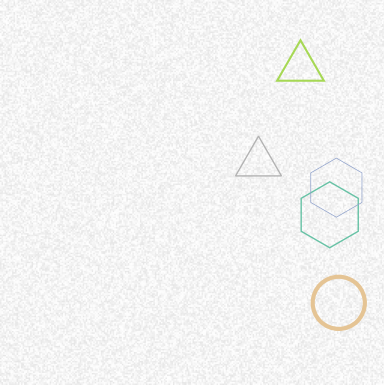[{"shape": "hexagon", "thickness": 1, "radius": 0.43, "center": [0.856, 0.442]}, {"shape": "hexagon", "thickness": 0.5, "radius": 0.38, "center": [0.874, 0.513]}, {"shape": "triangle", "thickness": 1.5, "radius": 0.35, "center": [0.78, 0.825]}, {"shape": "circle", "thickness": 3, "radius": 0.34, "center": [0.88, 0.213]}, {"shape": "triangle", "thickness": 1, "radius": 0.34, "center": [0.671, 0.578]}]